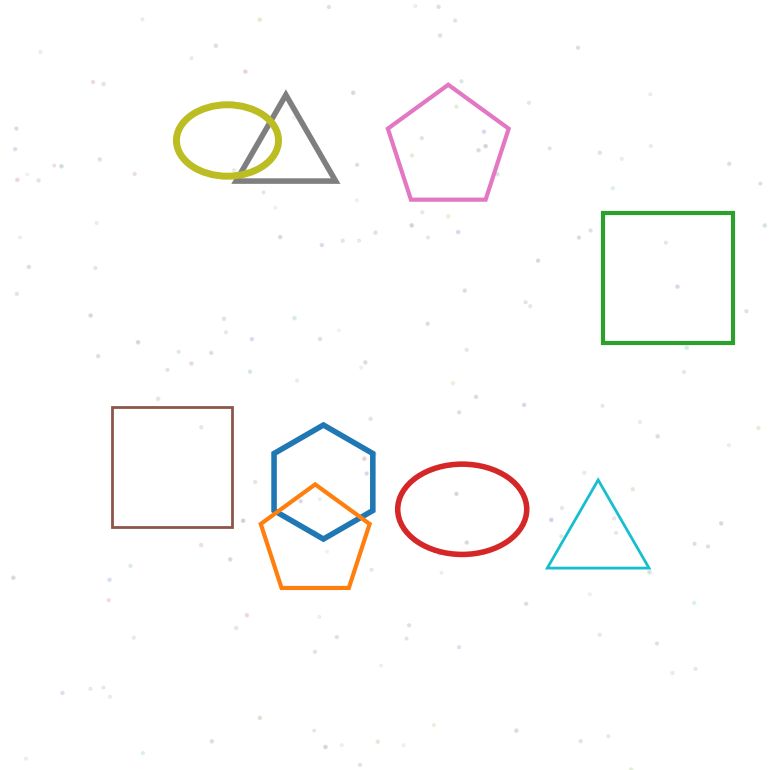[{"shape": "hexagon", "thickness": 2, "radius": 0.37, "center": [0.42, 0.374]}, {"shape": "pentagon", "thickness": 1.5, "radius": 0.37, "center": [0.409, 0.297]}, {"shape": "square", "thickness": 1.5, "radius": 0.42, "center": [0.868, 0.639]}, {"shape": "oval", "thickness": 2, "radius": 0.42, "center": [0.6, 0.339]}, {"shape": "square", "thickness": 1, "radius": 0.39, "center": [0.223, 0.394]}, {"shape": "pentagon", "thickness": 1.5, "radius": 0.41, "center": [0.582, 0.807]}, {"shape": "triangle", "thickness": 2, "radius": 0.37, "center": [0.371, 0.802]}, {"shape": "oval", "thickness": 2.5, "radius": 0.33, "center": [0.295, 0.818]}, {"shape": "triangle", "thickness": 1, "radius": 0.38, "center": [0.777, 0.3]}]